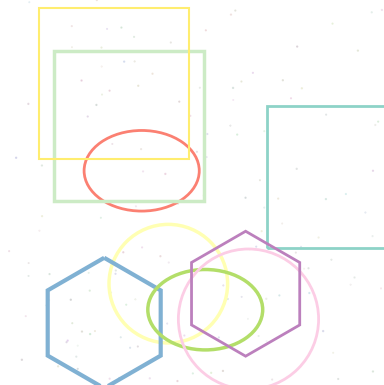[{"shape": "square", "thickness": 2, "radius": 0.92, "center": [0.878, 0.54]}, {"shape": "circle", "thickness": 2.5, "radius": 0.77, "center": [0.437, 0.263]}, {"shape": "oval", "thickness": 2, "radius": 0.75, "center": [0.368, 0.556]}, {"shape": "hexagon", "thickness": 3, "radius": 0.85, "center": [0.271, 0.161]}, {"shape": "oval", "thickness": 2.5, "radius": 0.75, "center": [0.533, 0.196]}, {"shape": "circle", "thickness": 2, "radius": 0.91, "center": [0.645, 0.171]}, {"shape": "hexagon", "thickness": 2, "radius": 0.81, "center": [0.638, 0.237]}, {"shape": "square", "thickness": 2.5, "radius": 0.98, "center": [0.336, 0.673]}, {"shape": "square", "thickness": 1.5, "radius": 0.98, "center": [0.296, 0.783]}]